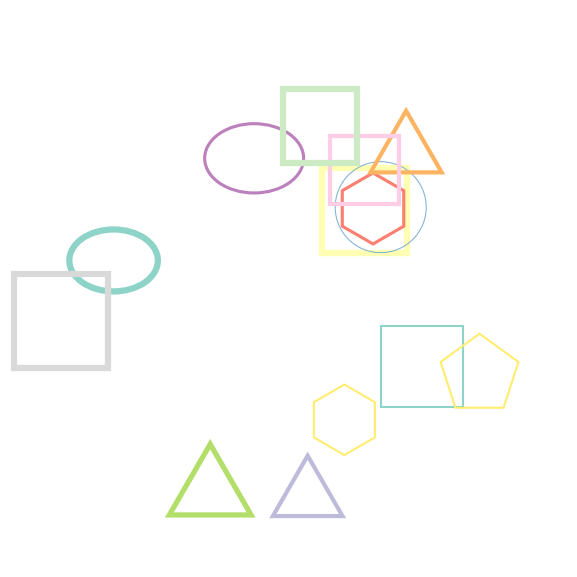[{"shape": "square", "thickness": 1, "radius": 0.35, "center": [0.731, 0.365]}, {"shape": "oval", "thickness": 3, "radius": 0.38, "center": [0.197, 0.548]}, {"shape": "square", "thickness": 3, "radius": 0.37, "center": [0.631, 0.634]}, {"shape": "triangle", "thickness": 2, "radius": 0.35, "center": [0.533, 0.14]}, {"shape": "hexagon", "thickness": 1.5, "radius": 0.31, "center": [0.646, 0.638]}, {"shape": "circle", "thickness": 0.5, "radius": 0.39, "center": [0.659, 0.64]}, {"shape": "triangle", "thickness": 2, "radius": 0.36, "center": [0.703, 0.736]}, {"shape": "triangle", "thickness": 2.5, "radius": 0.41, "center": [0.364, 0.148]}, {"shape": "square", "thickness": 2, "radius": 0.3, "center": [0.631, 0.705]}, {"shape": "square", "thickness": 3, "radius": 0.41, "center": [0.106, 0.443]}, {"shape": "oval", "thickness": 1.5, "radius": 0.43, "center": [0.44, 0.725]}, {"shape": "square", "thickness": 3, "radius": 0.32, "center": [0.554, 0.781]}, {"shape": "pentagon", "thickness": 1, "radius": 0.35, "center": [0.83, 0.35]}, {"shape": "hexagon", "thickness": 1, "radius": 0.31, "center": [0.596, 0.272]}]